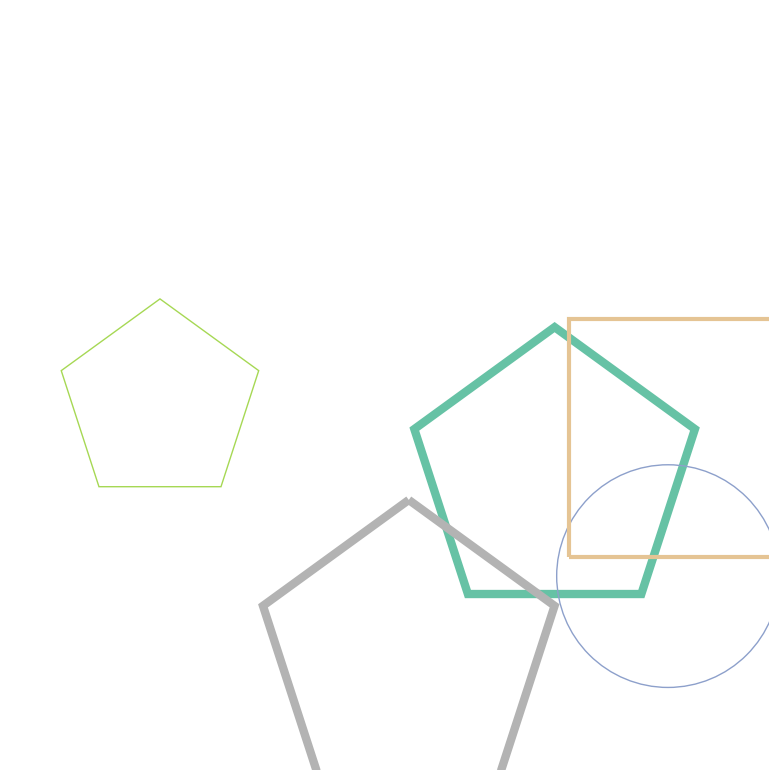[{"shape": "pentagon", "thickness": 3, "radius": 0.96, "center": [0.72, 0.384]}, {"shape": "circle", "thickness": 0.5, "radius": 0.72, "center": [0.868, 0.252]}, {"shape": "pentagon", "thickness": 0.5, "radius": 0.67, "center": [0.208, 0.477]}, {"shape": "square", "thickness": 1.5, "radius": 0.77, "center": [0.894, 0.431]}, {"shape": "pentagon", "thickness": 3, "radius": 1.0, "center": [0.531, 0.152]}]